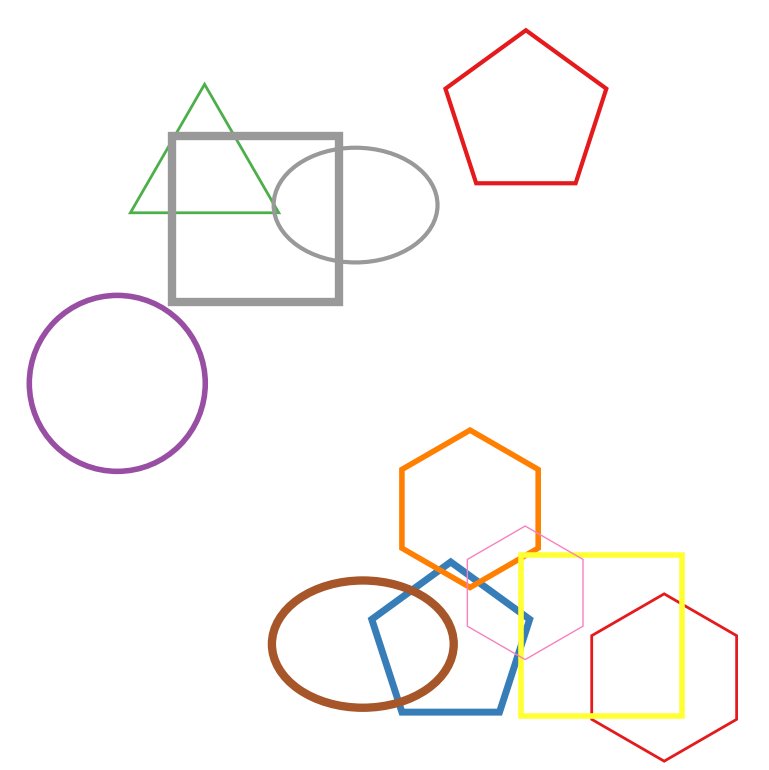[{"shape": "pentagon", "thickness": 1.5, "radius": 0.55, "center": [0.683, 0.851]}, {"shape": "hexagon", "thickness": 1, "radius": 0.54, "center": [0.863, 0.12]}, {"shape": "pentagon", "thickness": 2.5, "radius": 0.54, "center": [0.585, 0.162]}, {"shape": "triangle", "thickness": 1, "radius": 0.56, "center": [0.266, 0.779]}, {"shape": "circle", "thickness": 2, "radius": 0.57, "center": [0.152, 0.502]}, {"shape": "hexagon", "thickness": 2, "radius": 0.51, "center": [0.61, 0.339]}, {"shape": "square", "thickness": 2, "radius": 0.52, "center": [0.781, 0.175]}, {"shape": "oval", "thickness": 3, "radius": 0.59, "center": [0.471, 0.163]}, {"shape": "hexagon", "thickness": 0.5, "radius": 0.43, "center": [0.682, 0.23]}, {"shape": "oval", "thickness": 1.5, "radius": 0.53, "center": [0.462, 0.734]}, {"shape": "square", "thickness": 3, "radius": 0.54, "center": [0.332, 0.716]}]